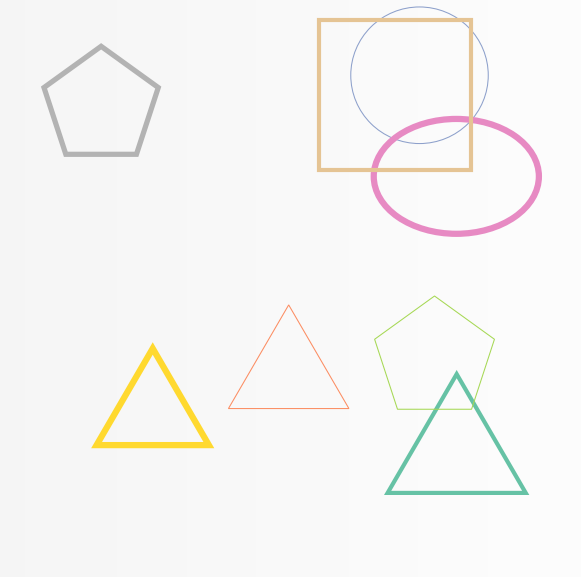[{"shape": "triangle", "thickness": 2, "radius": 0.69, "center": [0.786, 0.214]}, {"shape": "triangle", "thickness": 0.5, "radius": 0.6, "center": [0.497, 0.352]}, {"shape": "circle", "thickness": 0.5, "radius": 0.59, "center": [0.722, 0.869]}, {"shape": "oval", "thickness": 3, "radius": 0.71, "center": [0.785, 0.694]}, {"shape": "pentagon", "thickness": 0.5, "radius": 0.54, "center": [0.748, 0.378]}, {"shape": "triangle", "thickness": 3, "radius": 0.56, "center": [0.263, 0.284]}, {"shape": "square", "thickness": 2, "radius": 0.65, "center": [0.679, 0.834]}, {"shape": "pentagon", "thickness": 2.5, "radius": 0.52, "center": [0.174, 0.816]}]